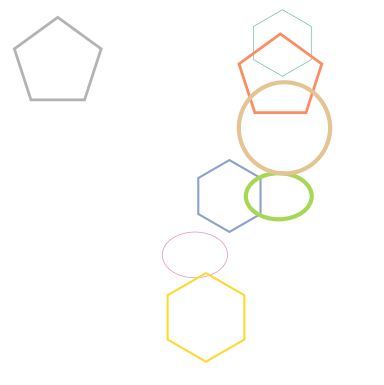[{"shape": "hexagon", "thickness": 0.5, "radius": 0.43, "center": [0.734, 0.888]}, {"shape": "pentagon", "thickness": 2, "radius": 0.57, "center": [0.728, 0.799]}, {"shape": "hexagon", "thickness": 1.5, "radius": 0.47, "center": [0.596, 0.491]}, {"shape": "oval", "thickness": 0.5, "radius": 0.42, "center": [0.506, 0.338]}, {"shape": "oval", "thickness": 3, "radius": 0.43, "center": [0.724, 0.49]}, {"shape": "hexagon", "thickness": 1.5, "radius": 0.58, "center": [0.535, 0.176]}, {"shape": "circle", "thickness": 3, "radius": 0.59, "center": [0.739, 0.668]}, {"shape": "pentagon", "thickness": 2, "radius": 0.59, "center": [0.15, 0.836]}]